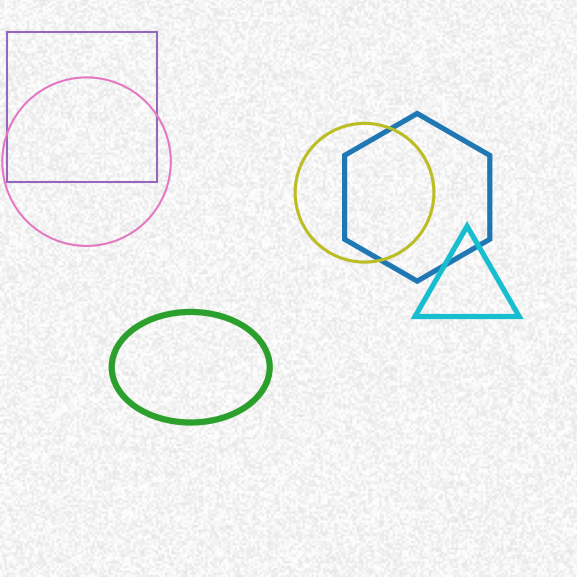[{"shape": "hexagon", "thickness": 2.5, "radius": 0.73, "center": [0.722, 0.657]}, {"shape": "oval", "thickness": 3, "radius": 0.68, "center": [0.33, 0.363]}, {"shape": "square", "thickness": 1, "radius": 0.65, "center": [0.142, 0.814]}, {"shape": "circle", "thickness": 1, "radius": 0.73, "center": [0.15, 0.719]}, {"shape": "circle", "thickness": 1.5, "radius": 0.6, "center": [0.631, 0.665]}, {"shape": "triangle", "thickness": 2.5, "radius": 0.52, "center": [0.809, 0.503]}]